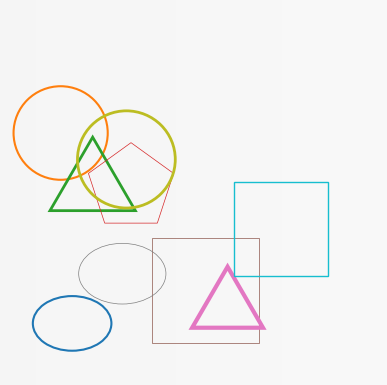[{"shape": "oval", "thickness": 1.5, "radius": 0.51, "center": [0.186, 0.16]}, {"shape": "circle", "thickness": 1.5, "radius": 0.61, "center": [0.156, 0.655]}, {"shape": "triangle", "thickness": 2, "radius": 0.64, "center": [0.239, 0.516]}, {"shape": "pentagon", "thickness": 0.5, "radius": 0.58, "center": [0.338, 0.514]}, {"shape": "square", "thickness": 0.5, "radius": 0.69, "center": [0.53, 0.246]}, {"shape": "triangle", "thickness": 3, "radius": 0.53, "center": [0.587, 0.202]}, {"shape": "oval", "thickness": 0.5, "radius": 0.56, "center": [0.316, 0.289]}, {"shape": "circle", "thickness": 2, "radius": 0.63, "center": [0.326, 0.586]}, {"shape": "square", "thickness": 1, "radius": 0.61, "center": [0.725, 0.405]}]